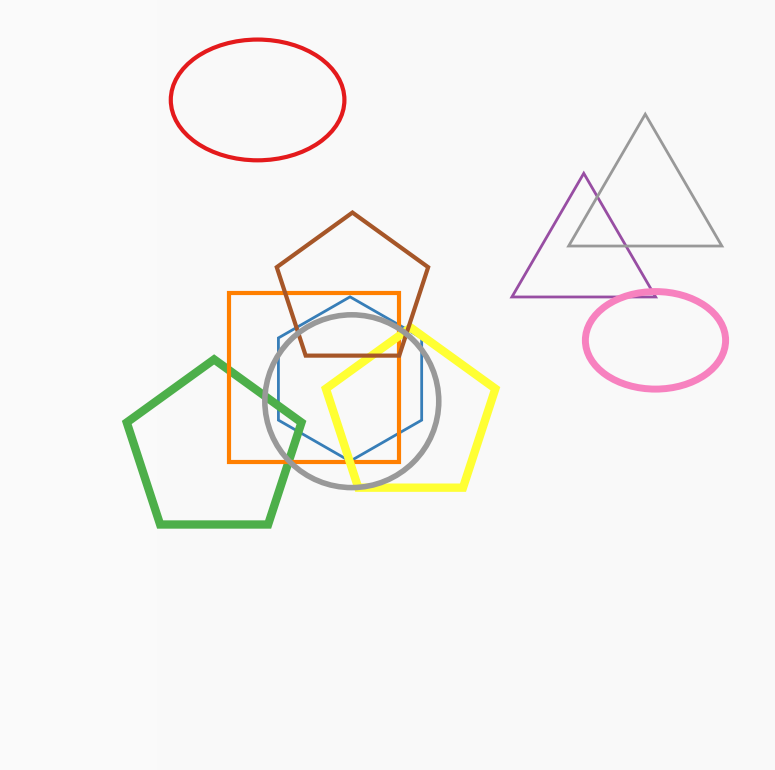[{"shape": "oval", "thickness": 1.5, "radius": 0.56, "center": [0.332, 0.87]}, {"shape": "hexagon", "thickness": 1, "radius": 0.53, "center": [0.452, 0.508]}, {"shape": "pentagon", "thickness": 3, "radius": 0.59, "center": [0.276, 0.415]}, {"shape": "triangle", "thickness": 1, "radius": 0.54, "center": [0.753, 0.668]}, {"shape": "square", "thickness": 1.5, "radius": 0.55, "center": [0.405, 0.51]}, {"shape": "pentagon", "thickness": 3, "radius": 0.57, "center": [0.53, 0.46]}, {"shape": "pentagon", "thickness": 1.5, "radius": 0.51, "center": [0.455, 0.621]}, {"shape": "oval", "thickness": 2.5, "radius": 0.45, "center": [0.846, 0.558]}, {"shape": "circle", "thickness": 2, "radius": 0.56, "center": [0.454, 0.479]}, {"shape": "triangle", "thickness": 1, "radius": 0.57, "center": [0.833, 0.738]}]